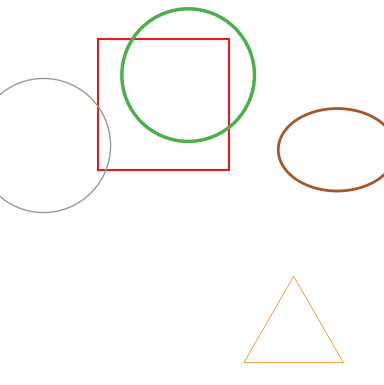[{"shape": "square", "thickness": 1.5, "radius": 0.85, "center": [0.424, 0.729]}, {"shape": "circle", "thickness": 2.5, "radius": 0.86, "center": [0.489, 0.805]}, {"shape": "triangle", "thickness": 0.5, "radius": 0.75, "center": [0.763, 0.133]}, {"shape": "oval", "thickness": 2, "radius": 0.76, "center": [0.876, 0.611]}, {"shape": "circle", "thickness": 1, "radius": 0.87, "center": [0.113, 0.622]}]